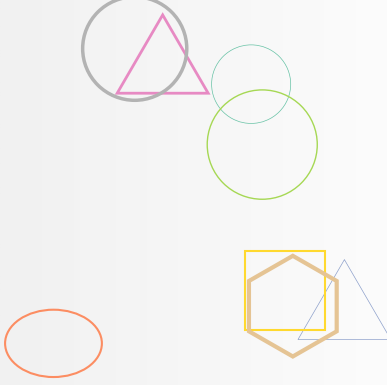[{"shape": "circle", "thickness": 0.5, "radius": 0.51, "center": [0.648, 0.781]}, {"shape": "oval", "thickness": 1.5, "radius": 0.62, "center": [0.138, 0.108]}, {"shape": "triangle", "thickness": 0.5, "radius": 0.69, "center": [0.889, 0.187]}, {"shape": "triangle", "thickness": 2, "radius": 0.68, "center": [0.42, 0.826]}, {"shape": "circle", "thickness": 1, "radius": 0.71, "center": [0.677, 0.624]}, {"shape": "square", "thickness": 1.5, "radius": 0.52, "center": [0.736, 0.245]}, {"shape": "hexagon", "thickness": 3, "radius": 0.65, "center": [0.756, 0.205]}, {"shape": "circle", "thickness": 2.5, "radius": 0.67, "center": [0.348, 0.874]}]